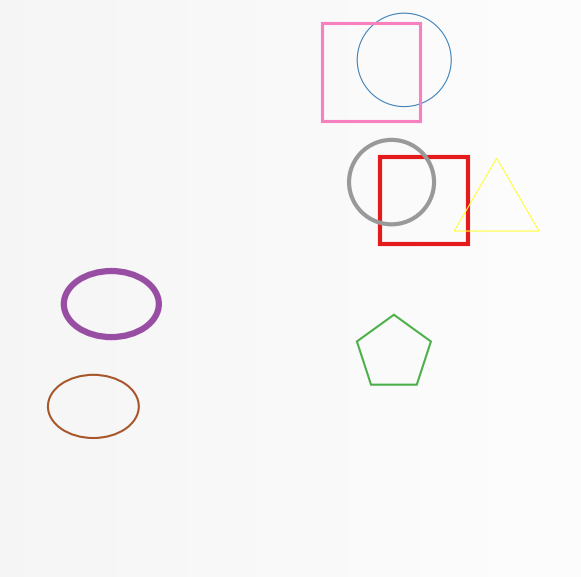[{"shape": "square", "thickness": 2, "radius": 0.38, "center": [0.729, 0.653]}, {"shape": "circle", "thickness": 0.5, "radius": 0.4, "center": [0.695, 0.895]}, {"shape": "pentagon", "thickness": 1, "radius": 0.33, "center": [0.678, 0.387]}, {"shape": "oval", "thickness": 3, "radius": 0.41, "center": [0.192, 0.473]}, {"shape": "triangle", "thickness": 0.5, "radius": 0.42, "center": [0.854, 0.641]}, {"shape": "oval", "thickness": 1, "radius": 0.39, "center": [0.161, 0.295]}, {"shape": "square", "thickness": 1.5, "radius": 0.42, "center": [0.638, 0.875]}, {"shape": "circle", "thickness": 2, "radius": 0.37, "center": [0.674, 0.684]}]